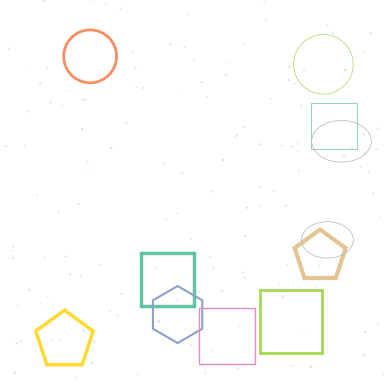[{"shape": "square", "thickness": 0.5, "radius": 0.3, "center": [0.868, 0.673]}, {"shape": "square", "thickness": 2.5, "radius": 0.34, "center": [0.434, 0.274]}, {"shape": "circle", "thickness": 2, "radius": 0.34, "center": [0.234, 0.854]}, {"shape": "hexagon", "thickness": 1.5, "radius": 0.37, "center": [0.461, 0.183]}, {"shape": "square", "thickness": 1, "radius": 0.36, "center": [0.59, 0.127]}, {"shape": "circle", "thickness": 0.5, "radius": 0.39, "center": [0.84, 0.833]}, {"shape": "square", "thickness": 2, "radius": 0.41, "center": [0.756, 0.165]}, {"shape": "pentagon", "thickness": 2.5, "radius": 0.39, "center": [0.167, 0.116]}, {"shape": "pentagon", "thickness": 3, "radius": 0.35, "center": [0.832, 0.334]}, {"shape": "oval", "thickness": 0.5, "radius": 0.34, "center": [0.85, 0.377]}, {"shape": "oval", "thickness": 0.5, "radius": 0.39, "center": [0.887, 0.633]}]